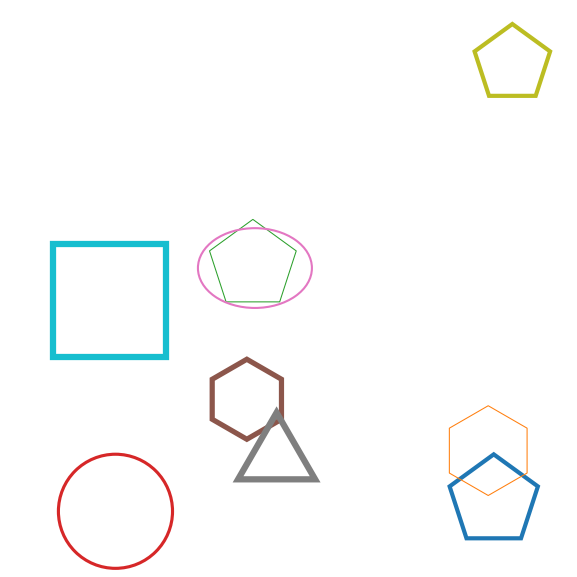[{"shape": "pentagon", "thickness": 2, "radius": 0.4, "center": [0.855, 0.132]}, {"shape": "hexagon", "thickness": 0.5, "radius": 0.39, "center": [0.845, 0.219]}, {"shape": "pentagon", "thickness": 0.5, "radius": 0.39, "center": [0.438, 0.54]}, {"shape": "circle", "thickness": 1.5, "radius": 0.49, "center": [0.2, 0.114]}, {"shape": "hexagon", "thickness": 2.5, "radius": 0.35, "center": [0.427, 0.308]}, {"shape": "oval", "thickness": 1, "radius": 0.49, "center": [0.441, 0.535]}, {"shape": "triangle", "thickness": 3, "radius": 0.39, "center": [0.479, 0.208]}, {"shape": "pentagon", "thickness": 2, "radius": 0.34, "center": [0.887, 0.889]}, {"shape": "square", "thickness": 3, "radius": 0.49, "center": [0.19, 0.479]}]